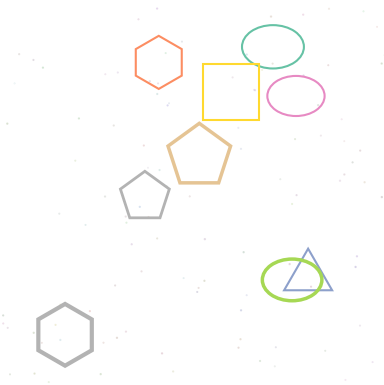[{"shape": "oval", "thickness": 1.5, "radius": 0.4, "center": [0.709, 0.878]}, {"shape": "hexagon", "thickness": 1.5, "radius": 0.34, "center": [0.412, 0.838]}, {"shape": "triangle", "thickness": 1.5, "radius": 0.36, "center": [0.8, 0.282]}, {"shape": "oval", "thickness": 1.5, "radius": 0.37, "center": [0.769, 0.751]}, {"shape": "oval", "thickness": 2.5, "radius": 0.39, "center": [0.759, 0.273]}, {"shape": "square", "thickness": 1.5, "radius": 0.36, "center": [0.601, 0.76]}, {"shape": "pentagon", "thickness": 2.5, "radius": 0.43, "center": [0.518, 0.594]}, {"shape": "pentagon", "thickness": 2, "radius": 0.33, "center": [0.376, 0.488]}, {"shape": "hexagon", "thickness": 3, "radius": 0.4, "center": [0.169, 0.13]}]